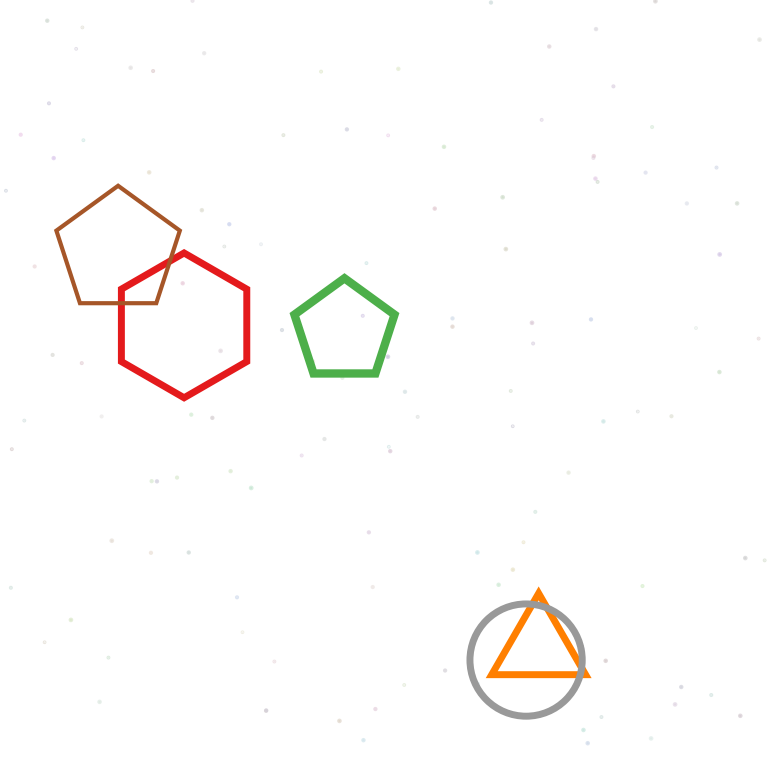[{"shape": "hexagon", "thickness": 2.5, "radius": 0.47, "center": [0.239, 0.577]}, {"shape": "pentagon", "thickness": 3, "radius": 0.34, "center": [0.447, 0.57]}, {"shape": "triangle", "thickness": 2.5, "radius": 0.35, "center": [0.7, 0.159]}, {"shape": "pentagon", "thickness": 1.5, "radius": 0.42, "center": [0.153, 0.674]}, {"shape": "circle", "thickness": 2.5, "radius": 0.36, "center": [0.683, 0.143]}]